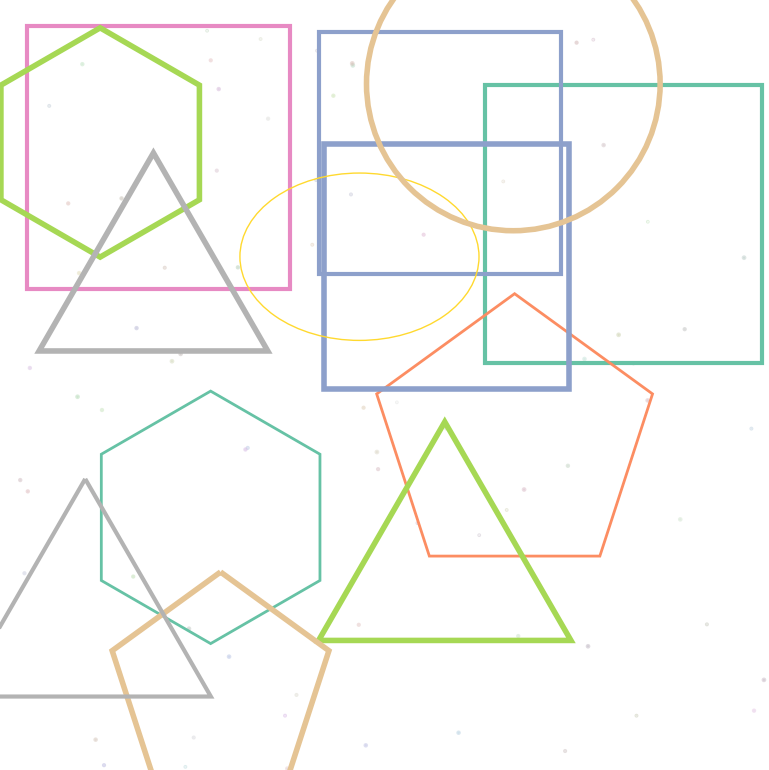[{"shape": "square", "thickness": 1.5, "radius": 0.9, "center": [0.81, 0.709]}, {"shape": "hexagon", "thickness": 1, "radius": 0.82, "center": [0.274, 0.328]}, {"shape": "pentagon", "thickness": 1, "radius": 0.94, "center": [0.668, 0.43]}, {"shape": "square", "thickness": 2, "radius": 0.8, "center": [0.58, 0.654]}, {"shape": "square", "thickness": 1.5, "radius": 0.79, "center": [0.572, 0.802]}, {"shape": "square", "thickness": 1.5, "radius": 0.85, "center": [0.206, 0.796]}, {"shape": "hexagon", "thickness": 2, "radius": 0.74, "center": [0.13, 0.815]}, {"shape": "triangle", "thickness": 2, "radius": 0.95, "center": [0.578, 0.263]}, {"shape": "oval", "thickness": 0.5, "radius": 0.78, "center": [0.467, 0.667]}, {"shape": "circle", "thickness": 2, "radius": 0.95, "center": [0.667, 0.891]}, {"shape": "pentagon", "thickness": 2, "radius": 0.74, "center": [0.286, 0.109]}, {"shape": "triangle", "thickness": 2, "radius": 0.86, "center": [0.199, 0.63]}, {"shape": "triangle", "thickness": 1.5, "radius": 0.94, "center": [0.111, 0.19]}]